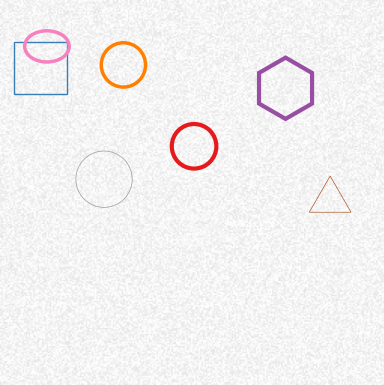[{"shape": "circle", "thickness": 3, "radius": 0.29, "center": [0.504, 0.62]}, {"shape": "square", "thickness": 1, "radius": 0.34, "center": [0.105, 0.824]}, {"shape": "hexagon", "thickness": 3, "radius": 0.4, "center": [0.742, 0.771]}, {"shape": "circle", "thickness": 2.5, "radius": 0.29, "center": [0.321, 0.831]}, {"shape": "triangle", "thickness": 0.5, "radius": 0.31, "center": [0.858, 0.48]}, {"shape": "oval", "thickness": 2.5, "radius": 0.29, "center": [0.122, 0.88]}, {"shape": "circle", "thickness": 0.5, "radius": 0.37, "center": [0.27, 0.535]}]